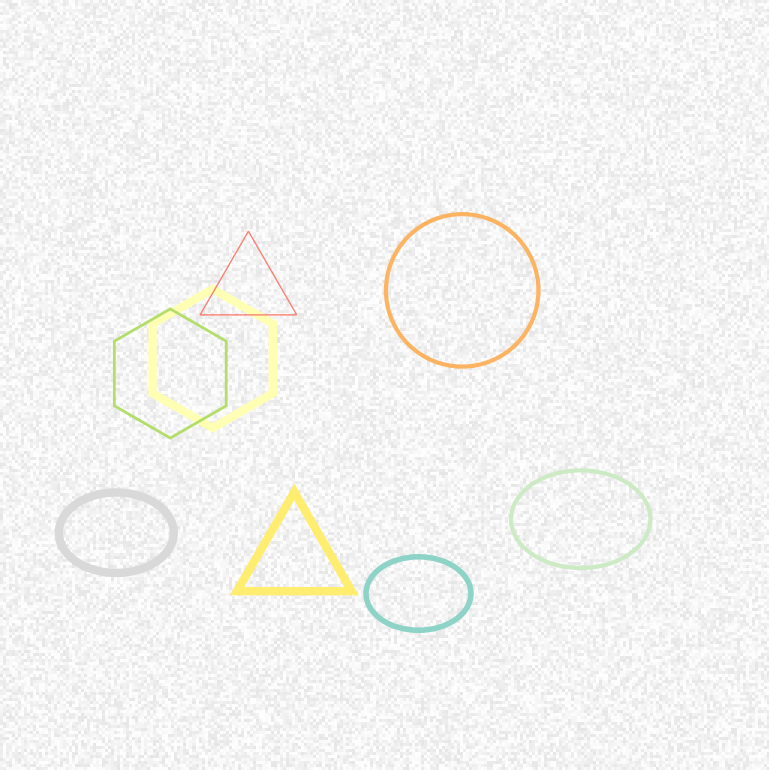[{"shape": "oval", "thickness": 2, "radius": 0.34, "center": [0.543, 0.229]}, {"shape": "hexagon", "thickness": 3, "radius": 0.45, "center": [0.276, 0.534]}, {"shape": "triangle", "thickness": 0.5, "radius": 0.36, "center": [0.323, 0.627]}, {"shape": "circle", "thickness": 1.5, "radius": 0.5, "center": [0.6, 0.623]}, {"shape": "hexagon", "thickness": 1, "radius": 0.42, "center": [0.221, 0.515]}, {"shape": "oval", "thickness": 3, "radius": 0.37, "center": [0.151, 0.308]}, {"shape": "oval", "thickness": 1.5, "radius": 0.45, "center": [0.754, 0.326]}, {"shape": "triangle", "thickness": 3, "radius": 0.43, "center": [0.382, 0.275]}]